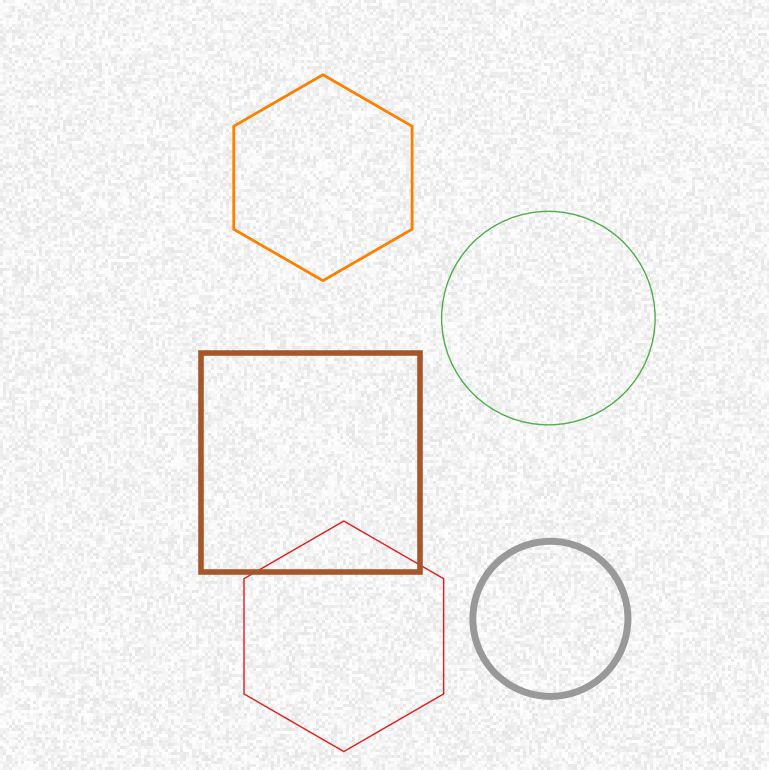[{"shape": "hexagon", "thickness": 0.5, "radius": 0.75, "center": [0.447, 0.174]}, {"shape": "circle", "thickness": 0.5, "radius": 0.69, "center": [0.712, 0.587]}, {"shape": "hexagon", "thickness": 1, "radius": 0.67, "center": [0.419, 0.769]}, {"shape": "square", "thickness": 2, "radius": 0.71, "center": [0.403, 0.4]}, {"shape": "circle", "thickness": 2.5, "radius": 0.5, "center": [0.715, 0.196]}]